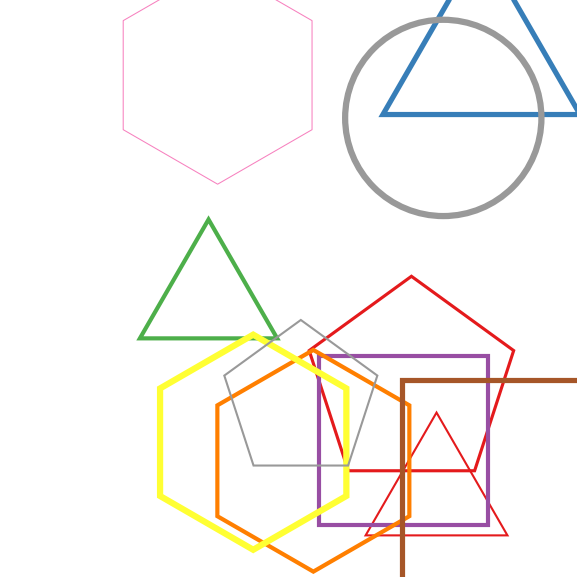[{"shape": "triangle", "thickness": 1, "radius": 0.71, "center": [0.756, 0.143]}, {"shape": "pentagon", "thickness": 1.5, "radius": 0.93, "center": [0.712, 0.335]}, {"shape": "triangle", "thickness": 2.5, "radius": 0.99, "center": [0.834, 0.899]}, {"shape": "triangle", "thickness": 2, "radius": 0.69, "center": [0.361, 0.482]}, {"shape": "square", "thickness": 2, "radius": 0.73, "center": [0.698, 0.236]}, {"shape": "hexagon", "thickness": 2, "radius": 0.96, "center": [0.543, 0.201]}, {"shape": "hexagon", "thickness": 3, "radius": 0.93, "center": [0.438, 0.233]}, {"shape": "square", "thickness": 2.5, "radius": 0.98, "center": [0.893, 0.145]}, {"shape": "hexagon", "thickness": 0.5, "radius": 0.94, "center": [0.377, 0.869]}, {"shape": "circle", "thickness": 3, "radius": 0.85, "center": [0.768, 0.795]}, {"shape": "pentagon", "thickness": 1, "radius": 0.7, "center": [0.521, 0.306]}]